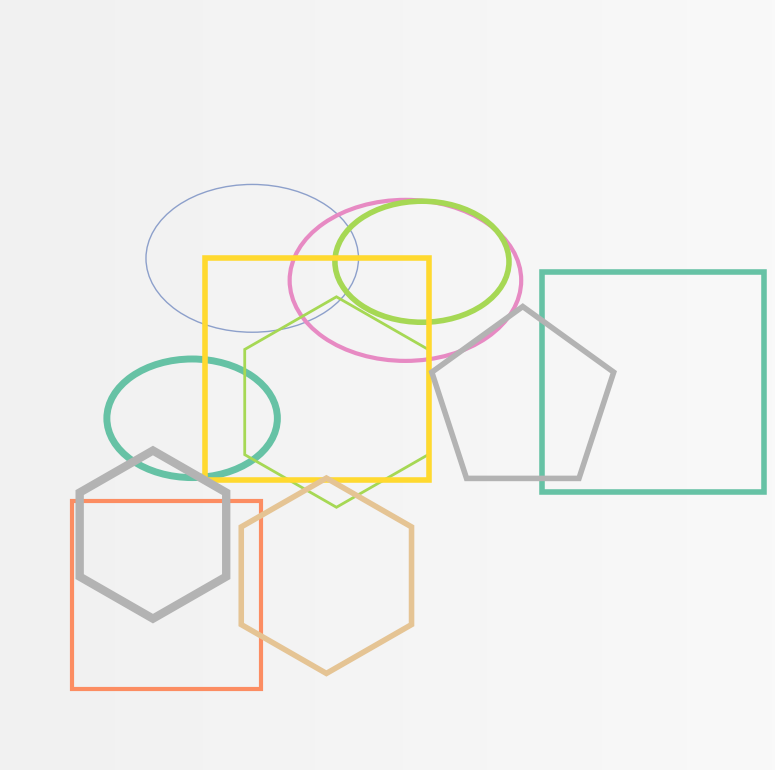[{"shape": "oval", "thickness": 2.5, "radius": 0.55, "center": [0.248, 0.457]}, {"shape": "square", "thickness": 2, "radius": 0.71, "center": [0.842, 0.504]}, {"shape": "square", "thickness": 1.5, "radius": 0.61, "center": [0.214, 0.227]}, {"shape": "oval", "thickness": 0.5, "radius": 0.69, "center": [0.325, 0.664]}, {"shape": "oval", "thickness": 1.5, "radius": 0.75, "center": [0.523, 0.636]}, {"shape": "oval", "thickness": 2, "radius": 0.56, "center": [0.544, 0.66]}, {"shape": "hexagon", "thickness": 1, "radius": 0.68, "center": [0.434, 0.478]}, {"shape": "square", "thickness": 2, "radius": 0.72, "center": [0.409, 0.521]}, {"shape": "hexagon", "thickness": 2, "radius": 0.63, "center": [0.421, 0.252]}, {"shape": "hexagon", "thickness": 3, "radius": 0.55, "center": [0.197, 0.306]}, {"shape": "pentagon", "thickness": 2, "radius": 0.62, "center": [0.675, 0.479]}]